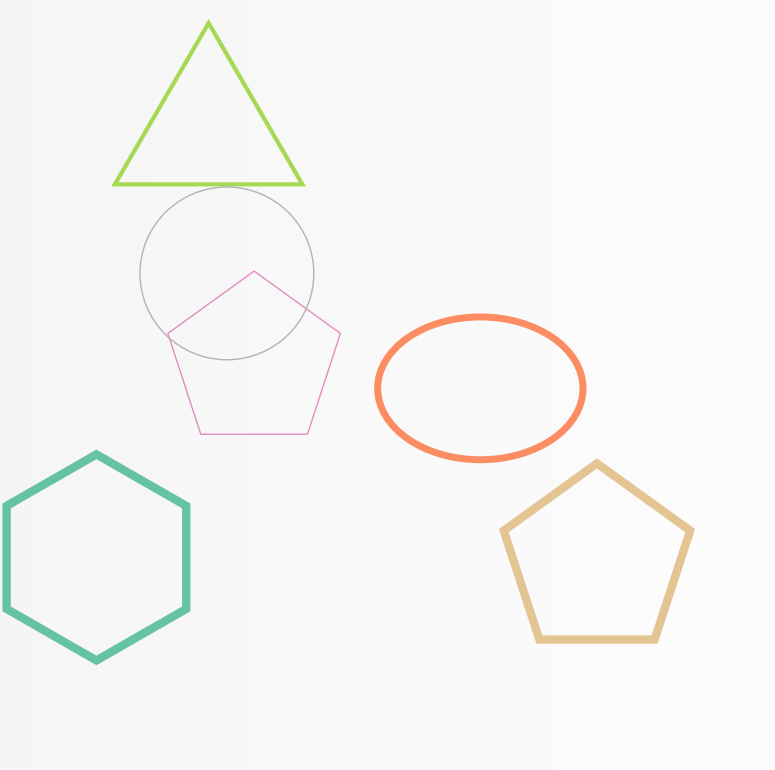[{"shape": "hexagon", "thickness": 3, "radius": 0.67, "center": [0.124, 0.276]}, {"shape": "oval", "thickness": 2.5, "radius": 0.66, "center": [0.62, 0.496]}, {"shape": "pentagon", "thickness": 0.5, "radius": 0.59, "center": [0.328, 0.531]}, {"shape": "triangle", "thickness": 1.5, "radius": 0.7, "center": [0.269, 0.83]}, {"shape": "pentagon", "thickness": 3, "radius": 0.63, "center": [0.77, 0.272]}, {"shape": "circle", "thickness": 0.5, "radius": 0.56, "center": [0.293, 0.645]}]